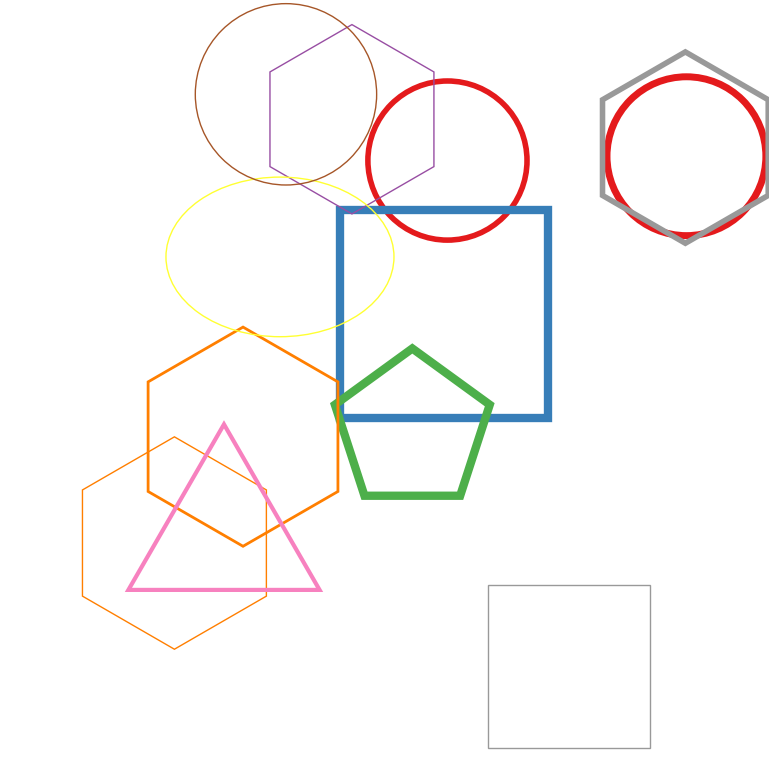[{"shape": "circle", "thickness": 2.5, "radius": 0.52, "center": [0.891, 0.797]}, {"shape": "circle", "thickness": 2, "radius": 0.52, "center": [0.581, 0.791]}, {"shape": "square", "thickness": 3, "radius": 0.67, "center": [0.577, 0.592]}, {"shape": "pentagon", "thickness": 3, "radius": 0.53, "center": [0.535, 0.442]}, {"shape": "hexagon", "thickness": 0.5, "radius": 0.61, "center": [0.457, 0.845]}, {"shape": "hexagon", "thickness": 1, "radius": 0.71, "center": [0.316, 0.433]}, {"shape": "hexagon", "thickness": 0.5, "radius": 0.69, "center": [0.227, 0.295]}, {"shape": "oval", "thickness": 0.5, "radius": 0.74, "center": [0.364, 0.666]}, {"shape": "circle", "thickness": 0.5, "radius": 0.59, "center": [0.371, 0.878]}, {"shape": "triangle", "thickness": 1.5, "radius": 0.72, "center": [0.291, 0.306]}, {"shape": "hexagon", "thickness": 2, "radius": 0.62, "center": [0.89, 0.808]}, {"shape": "square", "thickness": 0.5, "radius": 0.53, "center": [0.739, 0.134]}]